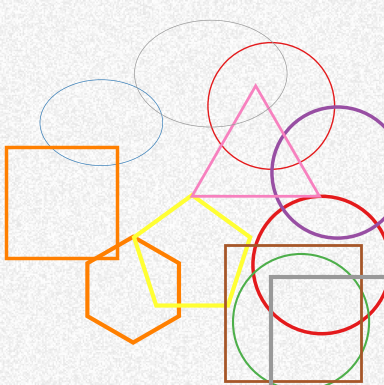[{"shape": "circle", "thickness": 2.5, "radius": 0.89, "center": [0.835, 0.312]}, {"shape": "circle", "thickness": 1, "radius": 0.82, "center": [0.705, 0.725]}, {"shape": "oval", "thickness": 0.5, "radius": 0.8, "center": [0.263, 0.681]}, {"shape": "circle", "thickness": 1.5, "radius": 0.88, "center": [0.782, 0.164]}, {"shape": "circle", "thickness": 2.5, "radius": 0.85, "center": [0.877, 0.552]}, {"shape": "square", "thickness": 2.5, "radius": 0.72, "center": [0.16, 0.474]}, {"shape": "hexagon", "thickness": 3, "radius": 0.69, "center": [0.346, 0.248]}, {"shape": "pentagon", "thickness": 3, "radius": 0.79, "center": [0.499, 0.335]}, {"shape": "square", "thickness": 2, "radius": 0.88, "center": [0.762, 0.187]}, {"shape": "triangle", "thickness": 2, "radius": 0.96, "center": [0.664, 0.586]}, {"shape": "oval", "thickness": 0.5, "radius": 0.99, "center": [0.547, 0.809]}, {"shape": "square", "thickness": 3, "radius": 0.8, "center": [0.863, 0.121]}]